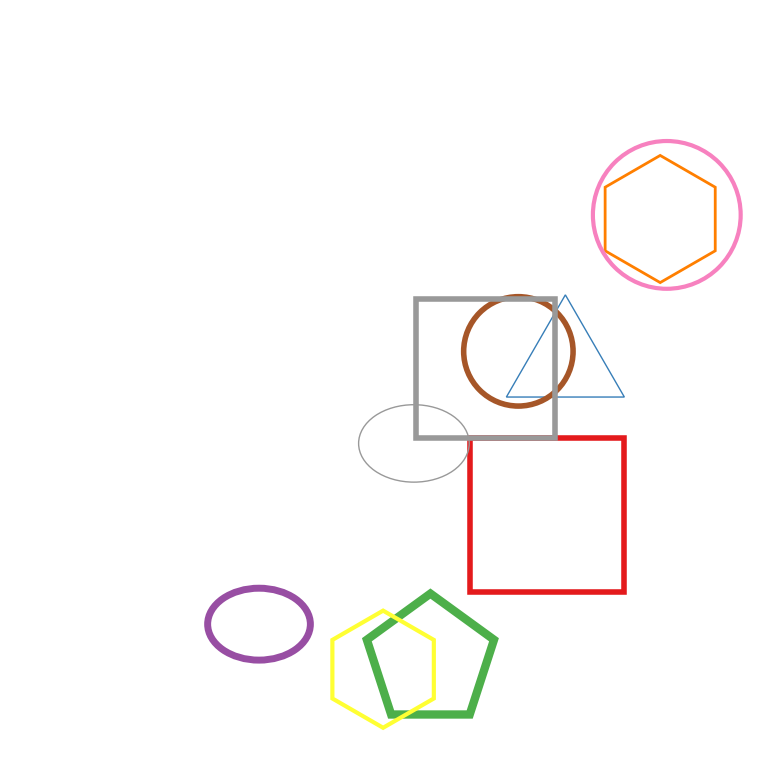[{"shape": "square", "thickness": 2, "radius": 0.5, "center": [0.711, 0.331]}, {"shape": "triangle", "thickness": 0.5, "radius": 0.44, "center": [0.734, 0.529]}, {"shape": "pentagon", "thickness": 3, "radius": 0.43, "center": [0.559, 0.142]}, {"shape": "oval", "thickness": 2.5, "radius": 0.33, "center": [0.336, 0.189]}, {"shape": "hexagon", "thickness": 1, "radius": 0.41, "center": [0.857, 0.716]}, {"shape": "hexagon", "thickness": 1.5, "radius": 0.38, "center": [0.498, 0.131]}, {"shape": "circle", "thickness": 2, "radius": 0.36, "center": [0.673, 0.544]}, {"shape": "circle", "thickness": 1.5, "radius": 0.48, "center": [0.866, 0.721]}, {"shape": "oval", "thickness": 0.5, "radius": 0.36, "center": [0.538, 0.424]}, {"shape": "square", "thickness": 2, "radius": 0.45, "center": [0.631, 0.521]}]